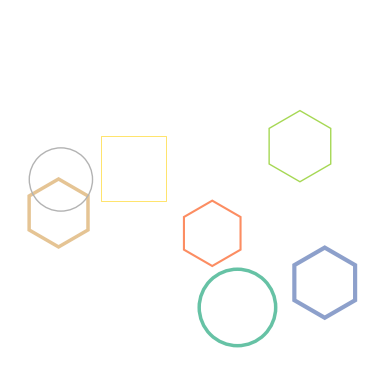[{"shape": "circle", "thickness": 2.5, "radius": 0.5, "center": [0.617, 0.201]}, {"shape": "hexagon", "thickness": 1.5, "radius": 0.42, "center": [0.551, 0.394]}, {"shape": "hexagon", "thickness": 3, "radius": 0.46, "center": [0.843, 0.266]}, {"shape": "hexagon", "thickness": 1, "radius": 0.46, "center": [0.779, 0.62]}, {"shape": "square", "thickness": 0.5, "radius": 0.42, "center": [0.347, 0.563]}, {"shape": "hexagon", "thickness": 2.5, "radius": 0.44, "center": [0.152, 0.447]}, {"shape": "circle", "thickness": 1, "radius": 0.41, "center": [0.158, 0.534]}]